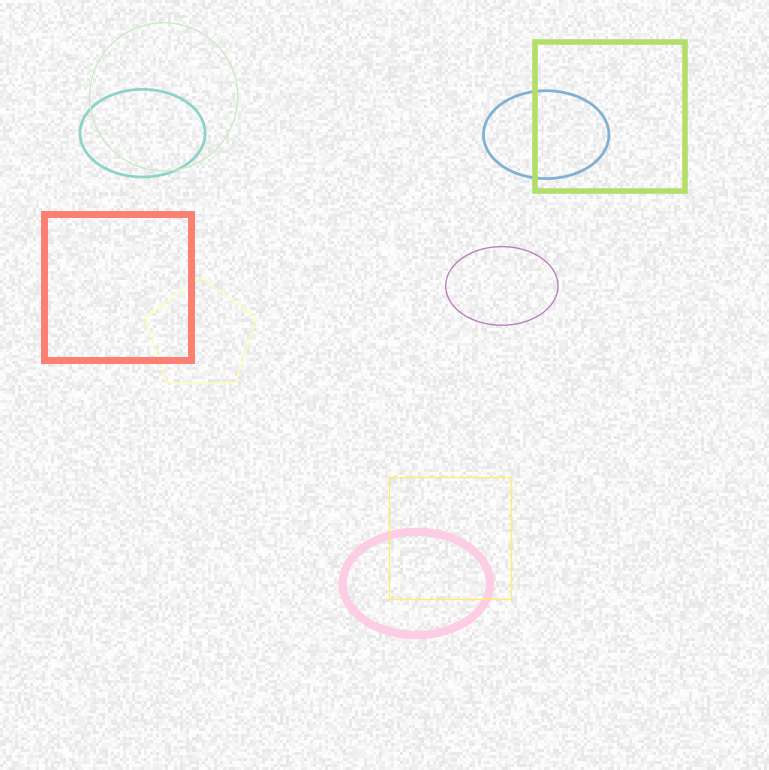[{"shape": "oval", "thickness": 1, "radius": 0.41, "center": [0.185, 0.827]}, {"shape": "pentagon", "thickness": 0.5, "radius": 0.38, "center": [0.261, 0.564]}, {"shape": "square", "thickness": 2.5, "radius": 0.47, "center": [0.153, 0.627]}, {"shape": "oval", "thickness": 1, "radius": 0.41, "center": [0.709, 0.825]}, {"shape": "square", "thickness": 2, "radius": 0.49, "center": [0.792, 0.849]}, {"shape": "oval", "thickness": 3, "radius": 0.48, "center": [0.541, 0.242]}, {"shape": "oval", "thickness": 0.5, "radius": 0.36, "center": [0.652, 0.629]}, {"shape": "circle", "thickness": 0.5, "radius": 0.48, "center": [0.213, 0.874]}, {"shape": "square", "thickness": 0.5, "radius": 0.4, "center": [0.585, 0.302]}]